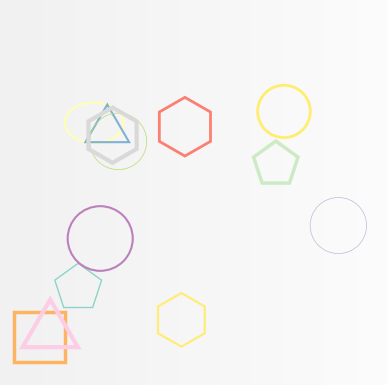[{"shape": "pentagon", "thickness": 1, "radius": 0.32, "center": [0.202, 0.253]}, {"shape": "oval", "thickness": 1.5, "radius": 0.38, "center": [0.243, 0.681]}, {"shape": "circle", "thickness": 0.5, "radius": 0.36, "center": [0.873, 0.414]}, {"shape": "hexagon", "thickness": 2, "radius": 0.38, "center": [0.477, 0.671]}, {"shape": "triangle", "thickness": 1.5, "radius": 0.33, "center": [0.277, 0.663]}, {"shape": "square", "thickness": 2.5, "radius": 0.33, "center": [0.103, 0.125]}, {"shape": "circle", "thickness": 0.5, "radius": 0.37, "center": [0.305, 0.633]}, {"shape": "triangle", "thickness": 3, "radius": 0.41, "center": [0.13, 0.139]}, {"shape": "hexagon", "thickness": 3, "radius": 0.36, "center": [0.29, 0.649]}, {"shape": "circle", "thickness": 1.5, "radius": 0.42, "center": [0.259, 0.381]}, {"shape": "pentagon", "thickness": 2.5, "radius": 0.3, "center": [0.712, 0.573]}, {"shape": "hexagon", "thickness": 1.5, "radius": 0.35, "center": [0.468, 0.169]}, {"shape": "circle", "thickness": 2, "radius": 0.34, "center": [0.733, 0.711]}]